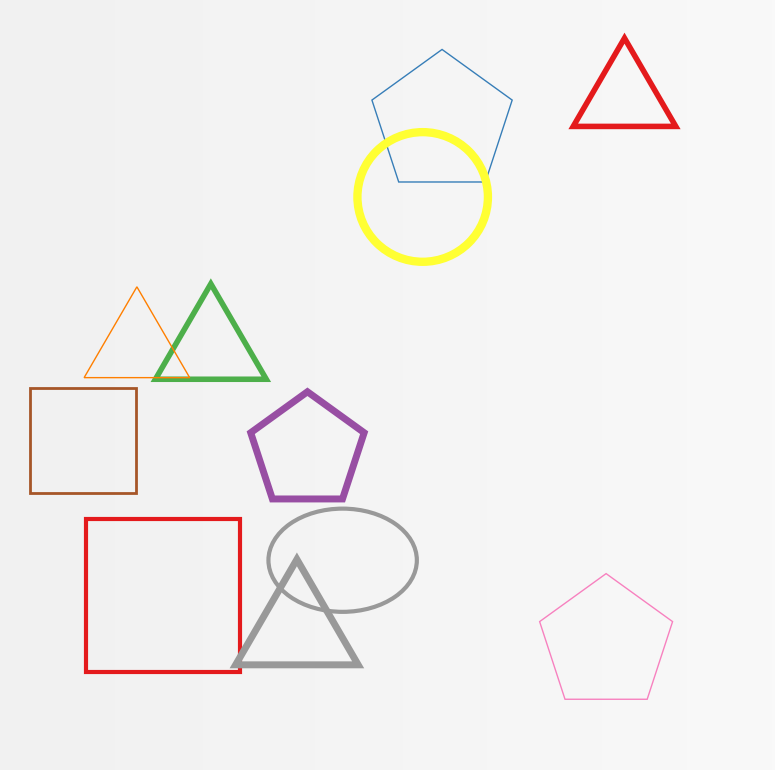[{"shape": "triangle", "thickness": 2, "radius": 0.38, "center": [0.806, 0.874]}, {"shape": "square", "thickness": 1.5, "radius": 0.5, "center": [0.211, 0.226]}, {"shape": "pentagon", "thickness": 0.5, "radius": 0.48, "center": [0.57, 0.841]}, {"shape": "triangle", "thickness": 2, "radius": 0.41, "center": [0.272, 0.549]}, {"shape": "pentagon", "thickness": 2.5, "radius": 0.38, "center": [0.397, 0.414]}, {"shape": "triangle", "thickness": 0.5, "radius": 0.39, "center": [0.177, 0.549]}, {"shape": "circle", "thickness": 3, "radius": 0.42, "center": [0.545, 0.744]}, {"shape": "square", "thickness": 1, "radius": 0.34, "center": [0.107, 0.428]}, {"shape": "pentagon", "thickness": 0.5, "radius": 0.45, "center": [0.782, 0.165]}, {"shape": "triangle", "thickness": 2.5, "radius": 0.46, "center": [0.383, 0.182]}, {"shape": "oval", "thickness": 1.5, "radius": 0.48, "center": [0.442, 0.272]}]